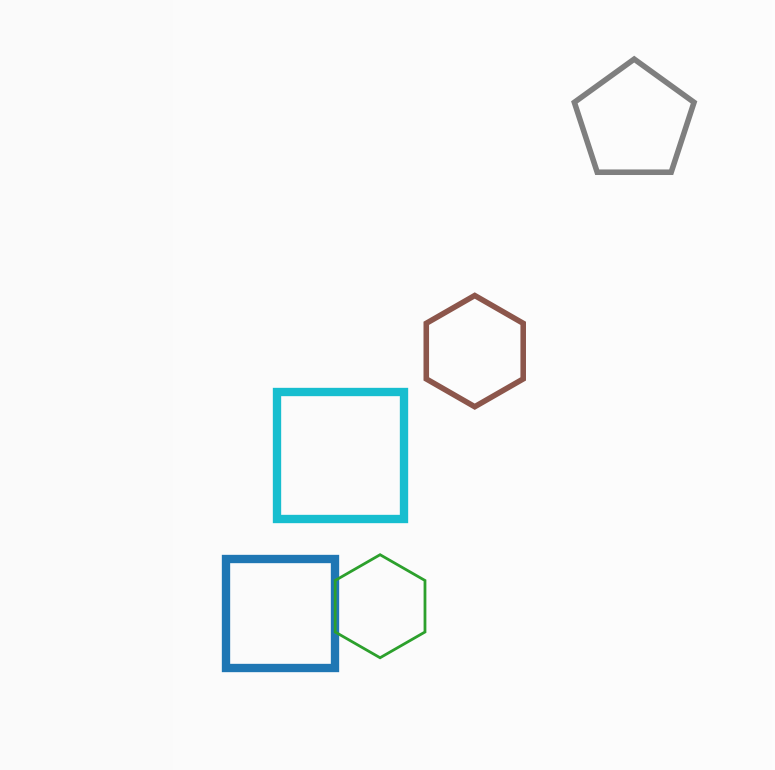[{"shape": "square", "thickness": 3, "radius": 0.35, "center": [0.362, 0.203]}, {"shape": "hexagon", "thickness": 1, "radius": 0.33, "center": [0.49, 0.213]}, {"shape": "hexagon", "thickness": 2, "radius": 0.36, "center": [0.613, 0.544]}, {"shape": "pentagon", "thickness": 2, "radius": 0.41, "center": [0.818, 0.842]}, {"shape": "square", "thickness": 3, "radius": 0.41, "center": [0.439, 0.408]}]